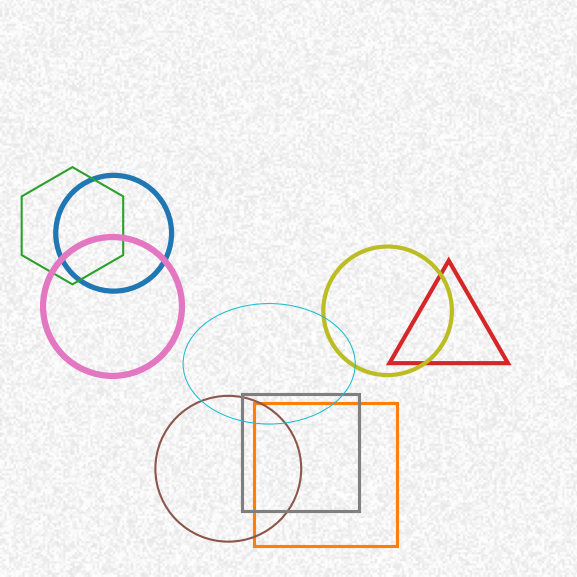[{"shape": "circle", "thickness": 2.5, "radius": 0.5, "center": [0.197, 0.595]}, {"shape": "square", "thickness": 1.5, "radius": 0.62, "center": [0.563, 0.177]}, {"shape": "hexagon", "thickness": 1, "radius": 0.51, "center": [0.125, 0.608]}, {"shape": "triangle", "thickness": 2, "radius": 0.59, "center": [0.777, 0.43]}, {"shape": "circle", "thickness": 1, "radius": 0.63, "center": [0.395, 0.187]}, {"shape": "circle", "thickness": 3, "radius": 0.6, "center": [0.195, 0.468]}, {"shape": "square", "thickness": 1.5, "radius": 0.51, "center": [0.52, 0.216]}, {"shape": "circle", "thickness": 2, "radius": 0.56, "center": [0.671, 0.461]}, {"shape": "oval", "thickness": 0.5, "radius": 0.75, "center": [0.466, 0.369]}]